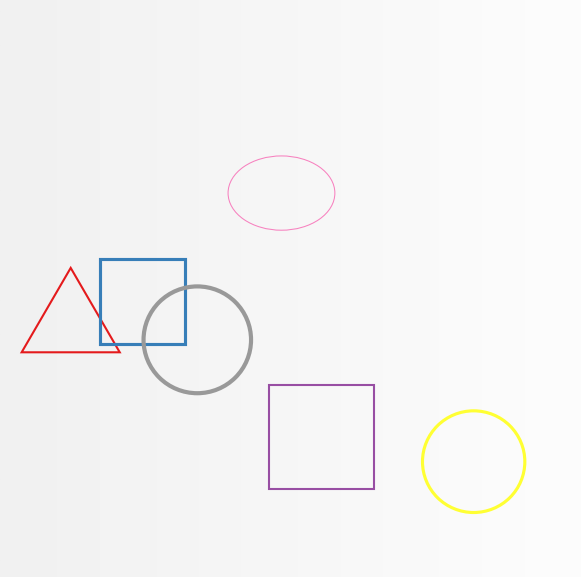[{"shape": "triangle", "thickness": 1, "radius": 0.49, "center": [0.122, 0.438]}, {"shape": "square", "thickness": 1.5, "radius": 0.37, "center": [0.245, 0.478]}, {"shape": "square", "thickness": 1, "radius": 0.45, "center": [0.554, 0.242]}, {"shape": "circle", "thickness": 1.5, "radius": 0.44, "center": [0.815, 0.2]}, {"shape": "oval", "thickness": 0.5, "radius": 0.46, "center": [0.484, 0.665]}, {"shape": "circle", "thickness": 2, "radius": 0.46, "center": [0.339, 0.411]}]